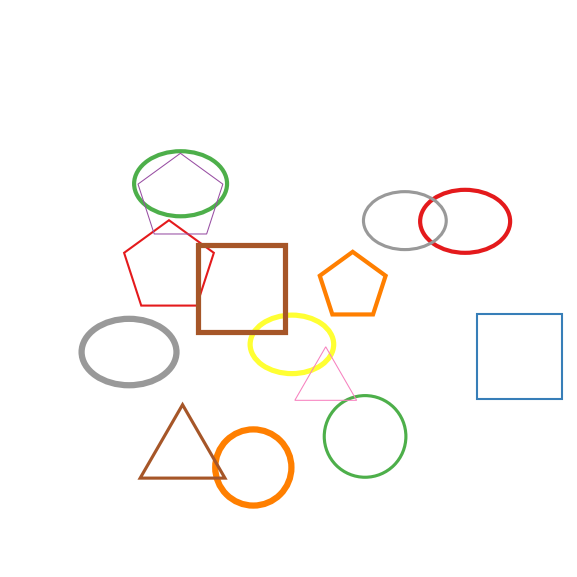[{"shape": "pentagon", "thickness": 1, "radius": 0.41, "center": [0.293, 0.536]}, {"shape": "oval", "thickness": 2, "radius": 0.39, "center": [0.805, 0.616]}, {"shape": "square", "thickness": 1, "radius": 0.37, "center": [0.899, 0.382]}, {"shape": "circle", "thickness": 1.5, "radius": 0.35, "center": [0.632, 0.243]}, {"shape": "oval", "thickness": 2, "radius": 0.4, "center": [0.313, 0.681]}, {"shape": "pentagon", "thickness": 0.5, "radius": 0.39, "center": [0.312, 0.656]}, {"shape": "pentagon", "thickness": 2, "radius": 0.3, "center": [0.611, 0.503]}, {"shape": "circle", "thickness": 3, "radius": 0.33, "center": [0.439, 0.19]}, {"shape": "oval", "thickness": 2.5, "radius": 0.36, "center": [0.505, 0.403]}, {"shape": "square", "thickness": 2.5, "radius": 0.38, "center": [0.418, 0.499]}, {"shape": "triangle", "thickness": 1.5, "radius": 0.42, "center": [0.316, 0.214]}, {"shape": "triangle", "thickness": 0.5, "radius": 0.31, "center": [0.564, 0.337]}, {"shape": "oval", "thickness": 3, "radius": 0.41, "center": [0.223, 0.39]}, {"shape": "oval", "thickness": 1.5, "radius": 0.36, "center": [0.701, 0.617]}]